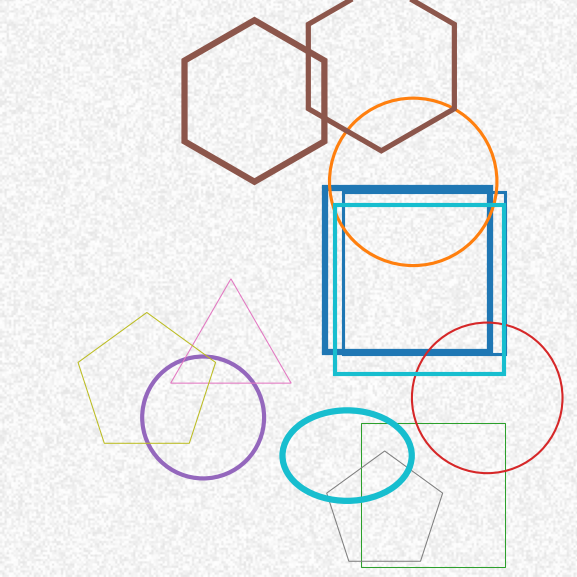[{"shape": "square", "thickness": 3, "radius": 0.71, "center": [0.705, 0.532]}, {"shape": "square", "thickness": 1.5, "radius": 0.7, "center": [0.734, 0.527]}, {"shape": "circle", "thickness": 1.5, "radius": 0.72, "center": [0.716, 0.684]}, {"shape": "square", "thickness": 0.5, "radius": 0.63, "center": [0.75, 0.142]}, {"shape": "circle", "thickness": 1, "radius": 0.65, "center": [0.844, 0.31]}, {"shape": "circle", "thickness": 2, "radius": 0.53, "center": [0.352, 0.276]}, {"shape": "hexagon", "thickness": 2.5, "radius": 0.73, "center": [0.66, 0.884]}, {"shape": "hexagon", "thickness": 3, "radius": 0.7, "center": [0.441, 0.824]}, {"shape": "triangle", "thickness": 0.5, "radius": 0.6, "center": [0.4, 0.396]}, {"shape": "pentagon", "thickness": 0.5, "radius": 0.53, "center": [0.666, 0.113]}, {"shape": "pentagon", "thickness": 0.5, "radius": 0.63, "center": [0.254, 0.333]}, {"shape": "square", "thickness": 2, "radius": 0.73, "center": [0.726, 0.497]}, {"shape": "oval", "thickness": 3, "radius": 0.56, "center": [0.601, 0.21]}]